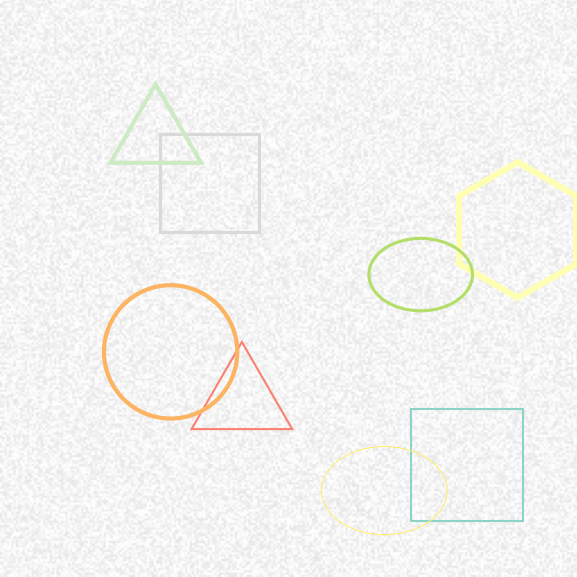[{"shape": "square", "thickness": 1, "radius": 0.48, "center": [0.809, 0.194]}, {"shape": "hexagon", "thickness": 3, "radius": 0.59, "center": [0.897, 0.601]}, {"shape": "triangle", "thickness": 1, "radius": 0.5, "center": [0.419, 0.306]}, {"shape": "circle", "thickness": 2, "radius": 0.58, "center": [0.295, 0.39]}, {"shape": "oval", "thickness": 1.5, "radius": 0.45, "center": [0.728, 0.524]}, {"shape": "square", "thickness": 1.5, "radius": 0.43, "center": [0.362, 0.682]}, {"shape": "triangle", "thickness": 2, "radius": 0.45, "center": [0.27, 0.763]}, {"shape": "oval", "thickness": 0.5, "radius": 0.54, "center": [0.665, 0.15]}]